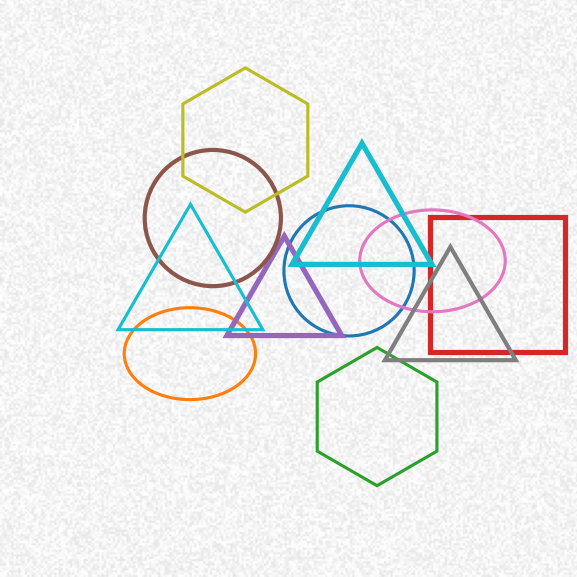[{"shape": "circle", "thickness": 1.5, "radius": 0.56, "center": [0.604, 0.53]}, {"shape": "oval", "thickness": 1.5, "radius": 0.57, "center": [0.329, 0.387]}, {"shape": "hexagon", "thickness": 1.5, "radius": 0.6, "center": [0.653, 0.278]}, {"shape": "square", "thickness": 2.5, "radius": 0.59, "center": [0.861, 0.507]}, {"shape": "triangle", "thickness": 2.5, "radius": 0.57, "center": [0.492, 0.476]}, {"shape": "circle", "thickness": 2, "radius": 0.59, "center": [0.368, 0.622]}, {"shape": "oval", "thickness": 1.5, "radius": 0.63, "center": [0.749, 0.547]}, {"shape": "triangle", "thickness": 2, "radius": 0.65, "center": [0.78, 0.441]}, {"shape": "hexagon", "thickness": 1.5, "radius": 0.62, "center": [0.425, 0.757]}, {"shape": "triangle", "thickness": 2.5, "radius": 0.7, "center": [0.627, 0.611]}, {"shape": "triangle", "thickness": 1.5, "radius": 0.72, "center": [0.33, 0.501]}]